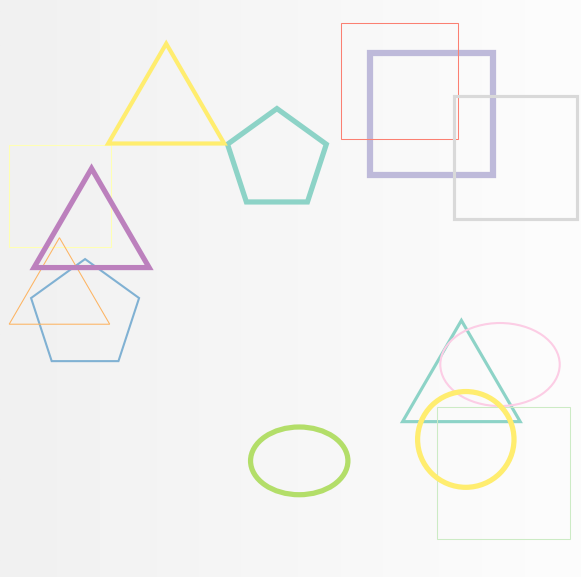[{"shape": "pentagon", "thickness": 2.5, "radius": 0.45, "center": [0.476, 0.722]}, {"shape": "triangle", "thickness": 1.5, "radius": 0.58, "center": [0.794, 0.327]}, {"shape": "square", "thickness": 0.5, "radius": 0.44, "center": [0.103, 0.66]}, {"shape": "square", "thickness": 3, "radius": 0.53, "center": [0.742, 0.801]}, {"shape": "square", "thickness": 0.5, "radius": 0.5, "center": [0.688, 0.859]}, {"shape": "pentagon", "thickness": 1, "radius": 0.49, "center": [0.146, 0.453]}, {"shape": "triangle", "thickness": 0.5, "radius": 0.5, "center": [0.102, 0.488]}, {"shape": "oval", "thickness": 2.5, "radius": 0.42, "center": [0.515, 0.201]}, {"shape": "oval", "thickness": 1, "radius": 0.51, "center": [0.86, 0.368]}, {"shape": "square", "thickness": 1.5, "radius": 0.53, "center": [0.887, 0.727]}, {"shape": "triangle", "thickness": 2.5, "radius": 0.57, "center": [0.158, 0.593]}, {"shape": "square", "thickness": 0.5, "radius": 0.57, "center": [0.866, 0.18]}, {"shape": "triangle", "thickness": 2, "radius": 0.58, "center": [0.286, 0.808]}, {"shape": "circle", "thickness": 2.5, "radius": 0.41, "center": [0.801, 0.238]}]